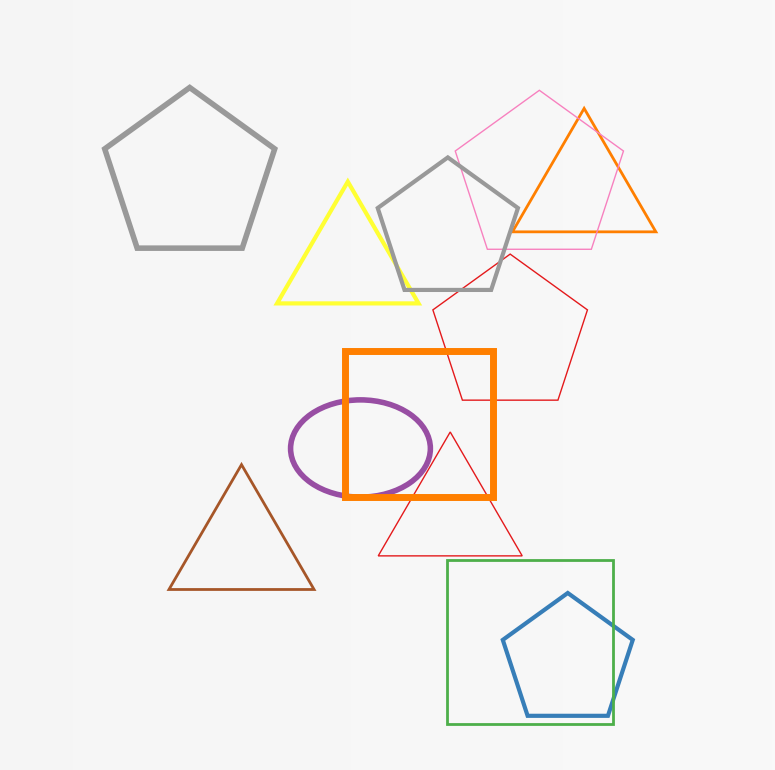[{"shape": "pentagon", "thickness": 0.5, "radius": 0.52, "center": [0.658, 0.565]}, {"shape": "triangle", "thickness": 0.5, "radius": 0.54, "center": [0.581, 0.332]}, {"shape": "pentagon", "thickness": 1.5, "radius": 0.44, "center": [0.733, 0.142]}, {"shape": "square", "thickness": 1, "radius": 0.53, "center": [0.684, 0.166]}, {"shape": "oval", "thickness": 2, "radius": 0.45, "center": [0.465, 0.418]}, {"shape": "square", "thickness": 2.5, "radius": 0.47, "center": [0.541, 0.45]}, {"shape": "triangle", "thickness": 1, "radius": 0.53, "center": [0.754, 0.752]}, {"shape": "triangle", "thickness": 1.5, "radius": 0.53, "center": [0.449, 0.659]}, {"shape": "triangle", "thickness": 1, "radius": 0.54, "center": [0.312, 0.288]}, {"shape": "pentagon", "thickness": 0.5, "radius": 0.57, "center": [0.696, 0.769]}, {"shape": "pentagon", "thickness": 2, "radius": 0.58, "center": [0.245, 0.771]}, {"shape": "pentagon", "thickness": 1.5, "radius": 0.48, "center": [0.578, 0.7]}]